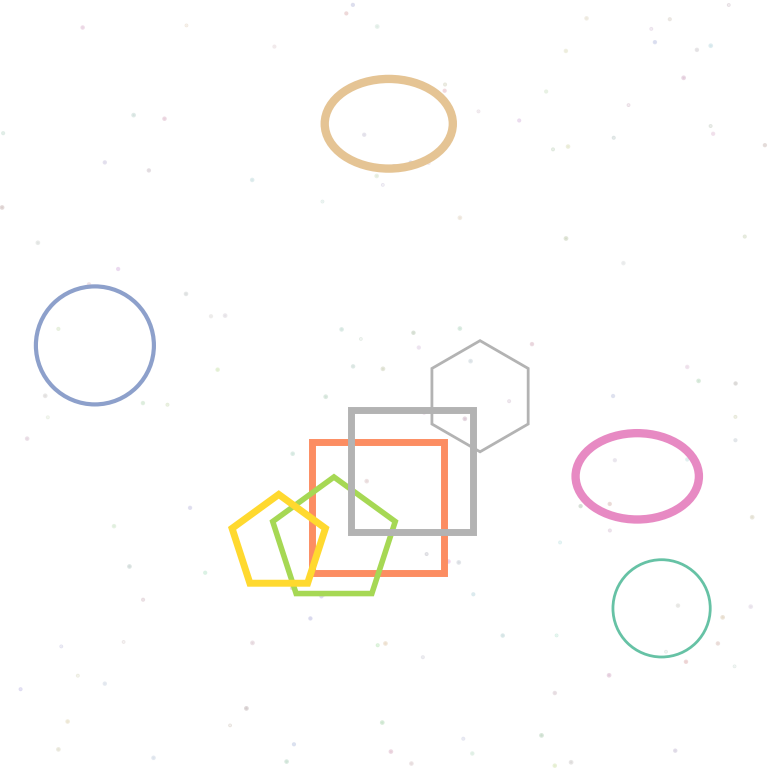[{"shape": "circle", "thickness": 1, "radius": 0.32, "center": [0.859, 0.21]}, {"shape": "square", "thickness": 2.5, "radius": 0.43, "center": [0.491, 0.341]}, {"shape": "circle", "thickness": 1.5, "radius": 0.38, "center": [0.123, 0.551]}, {"shape": "oval", "thickness": 3, "radius": 0.4, "center": [0.828, 0.381]}, {"shape": "pentagon", "thickness": 2, "radius": 0.42, "center": [0.434, 0.297]}, {"shape": "pentagon", "thickness": 2.5, "radius": 0.32, "center": [0.362, 0.294]}, {"shape": "oval", "thickness": 3, "radius": 0.42, "center": [0.505, 0.839]}, {"shape": "square", "thickness": 2.5, "radius": 0.4, "center": [0.535, 0.388]}, {"shape": "hexagon", "thickness": 1, "radius": 0.36, "center": [0.623, 0.485]}]